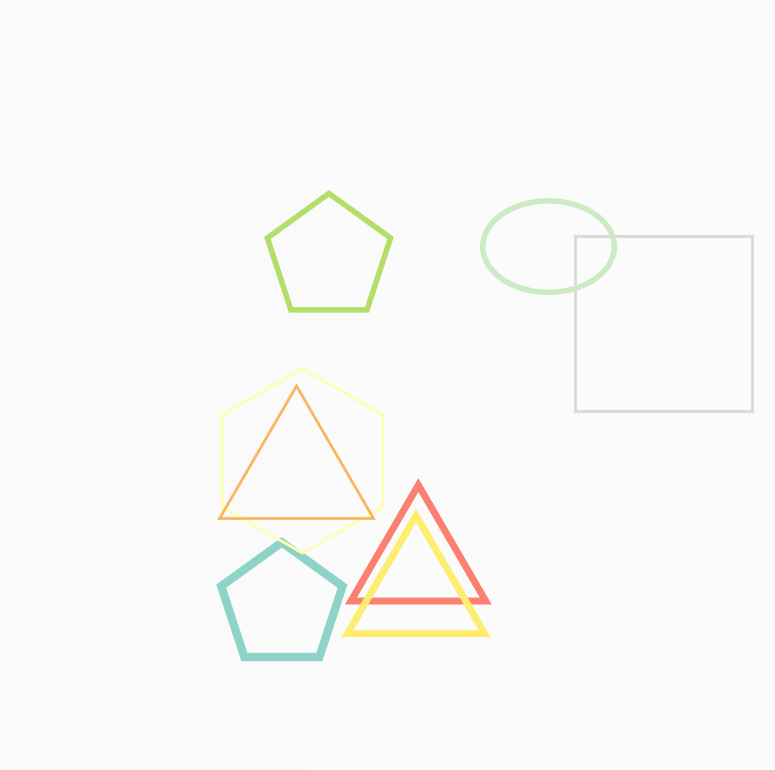[{"shape": "pentagon", "thickness": 3, "radius": 0.41, "center": [0.364, 0.213]}, {"shape": "hexagon", "thickness": 1, "radius": 0.6, "center": [0.39, 0.401]}, {"shape": "triangle", "thickness": 2.5, "radius": 0.5, "center": [0.54, 0.27]}, {"shape": "triangle", "thickness": 1, "radius": 0.57, "center": [0.383, 0.384]}, {"shape": "pentagon", "thickness": 2, "radius": 0.42, "center": [0.424, 0.665]}, {"shape": "square", "thickness": 1, "radius": 0.57, "center": [0.856, 0.58]}, {"shape": "oval", "thickness": 2, "radius": 0.42, "center": [0.708, 0.68]}, {"shape": "triangle", "thickness": 2.5, "radius": 0.51, "center": [0.537, 0.228]}]